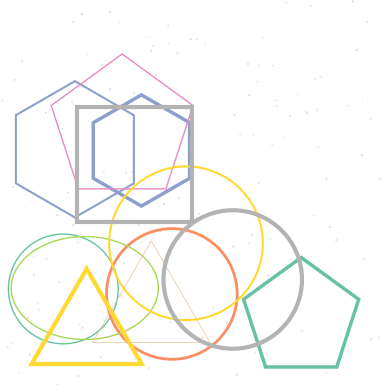[{"shape": "circle", "thickness": 1, "radius": 0.71, "center": [0.164, 0.249]}, {"shape": "pentagon", "thickness": 2.5, "radius": 0.79, "center": [0.782, 0.174]}, {"shape": "circle", "thickness": 2, "radius": 0.85, "center": [0.446, 0.236]}, {"shape": "hexagon", "thickness": 2.5, "radius": 0.72, "center": [0.367, 0.609]}, {"shape": "hexagon", "thickness": 1.5, "radius": 0.88, "center": [0.194, 0.612]}, {"shape": "pentagon", "thickness": 1, "radius": 0.97, "center": [0.317, 0.666]}, {"shape": "oval", "thickness": 1, "radius": 0.96, "center": [0.22, 0.252]}, {"shape": "triangle", "thickness": 3, "radius": 0.83, "center": [0.225, 0.137]}, {"shape": "circle", "thickness": 1.5, "radius": 1.0, "center": [0.483, 0.368]}, {"shape": "triangle", "thickness": 0.5, "radius": 0.88, "center": [0.393, 0.198]}, {"shape": "circle", "thickness": 3, "radius": 0.9, "center": [0.605, 0.274]}, {"shape": "square", "thickness": 3, "radius": 0.74, "center": [0.349, 0.573]}]